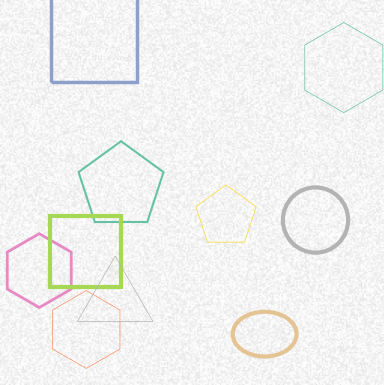[{"shape": "hexagon", "thickness": 0.5, "radius": 0.59, "center": [0.893, 0.825]}, {"shape": "pentagon", "thickness": 1.5, "radius": 0.58, "center": [0.314, 0.517]}, {"shape": "hexagon", "thickness": 0.5, "radius": 0.51, "center": [0.224, 0.144]}, {"shape": "square", "thickness": 2.5, "radius": 0.56, "center": [0.245, 0.899]}, {"shape": "hexagon", "thickness": 2, "radius": 0.48, "center": [0.102, 0.297]}, {"shape": "square", "thickness": 3, "radius": 0.47, "center": [0.222, 0.347]}, {"shape": "pentagon", "thickness": 0.5, "radius": 0.41, "center": [0.587, 0.438]}, {"shape": "oval", "thickness": 3, "radius": 0.41, "center": [0.687, 0.132]}, {"shape": "triangle", "thickness": 0.5, "radius": 0.57, "center": [0.299, 0.221]}, {"shape": "circle", "thickness": 3, "radius": 0.42, "center": [0.82, 0.428]}]